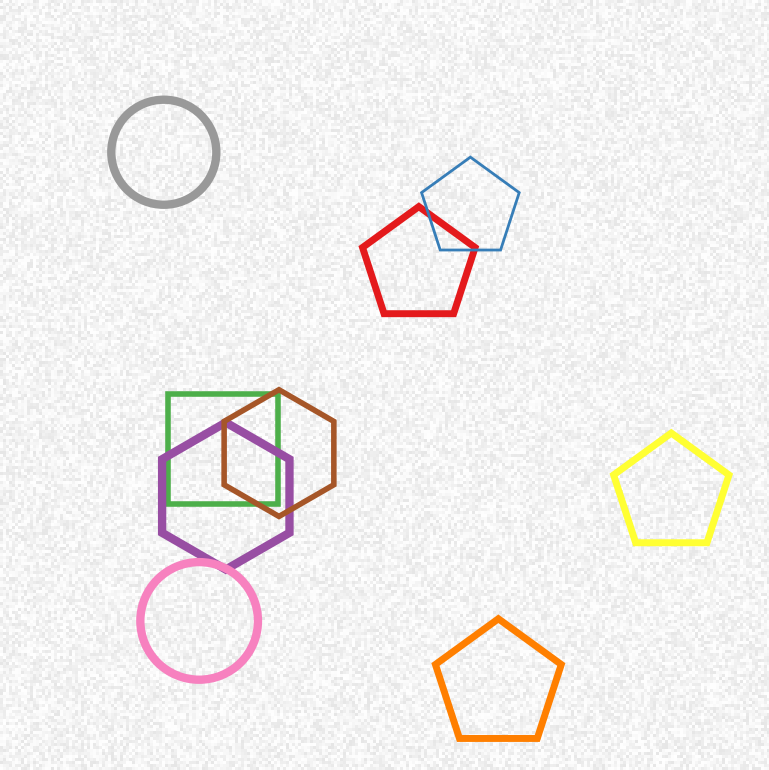[{"shape": "pentagon", "thickness": 2.5, "radius": 0.38, "center": [0.544, 0.655]}, {"shape": "pentagon", "thickness": 1, "radius": 0.33, "center": [0.611, 0.729]}, {"shape": "square", "thickness": 2, "radius": 0.36, "center": [0.29, 0.417]}, {"shape": "hexagon", "thickness": 3, "radius": 0.48, "center": [0.293, 0.356]}, {"shape": "pentagon", "thickness": 2.5, "radius": 0.43, "center": [0.647, 0.11]}, {"shape": "pentagon", "thickness": 2.5, "radius": 0.39, "center": [0.872, 0.359]}, {"shape": "hexagon", "thickness": 2, "radius": 0.41, "center": [0.362, 0.412]}, {"shape": "circle", "thickness": 3, "radius": 0.38, "center": [0.259, 0.194]}, {"shape": "circle", "thickness": 3, "radius": 0.34, "center": [0.213, 0.802]}]